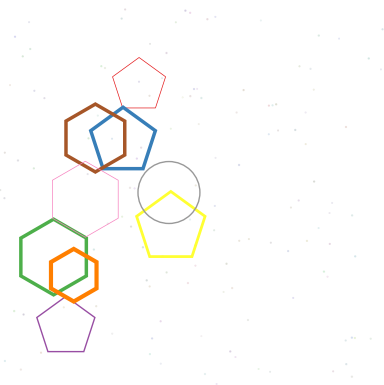[{"shape": "pentagon", "thickness": 0.5, "radius": 0.36, "center": [0.361, 0.778]}, {"shape": "pentagon", "thickness": 2.5, "radius": 0.44, "center": [0.32, 0.633]}, {"shape": "hexagon", "thickness": 2.5, "radius": 0.49, "center": [0.139, 0.332]}, {"shape": "pentagon", "thickness": 1, "radius": 0.4, "center": [0.171, 0.151]}, {"shape": "hexagon", "thickness": 3, "radius": 0.34, "center": [0.192, 0.285]}, {"shape": "pentagon", "thickness": 2, "radius": 0.47, "center": [0.444, 0.409]}, {"shape": "hexagon", "thickness": 2.5, "radius": 0.44, "center": [0.248, 0.641]}, {"shape": "hexagon", "thickness": 0.5, "radius": 0.49, "center": [0.222, 0.482]}, {"shape": "circle", "thickness": 1, "radius": 0.4, "center": [0.439, 0.5]}]